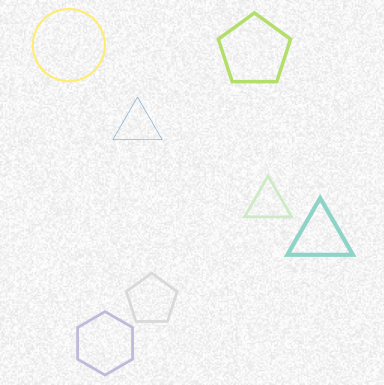[{"shape": "triangle", "thickness": 3, "radius": 0.49, "center": [0.832, 0.387]}, {"shape": "hexagon", "thickness": 2, "radius": 0.41, "center": [0.273, 0.108]}, {"shape": "triangle", "thickness": 0.5, "radius": 0.37, "center": [0.357, 0.674]}, {"shape": "pentagon", "thickness": 2.5, "radius": 0.49, "center": [0.661, 0.868]}, {"shape": "pentagon", "thickness": 2, "radius": 0.35, "center": [0.394, 0.221]}, {"shape": "triangle", "thickness": 2, "radius": 0.35, "center": [0.696, 0.472]}, {"shape": "circle", "thickness": 1.5, "radius": 0.47, "center": [0.179, 0.883]}]